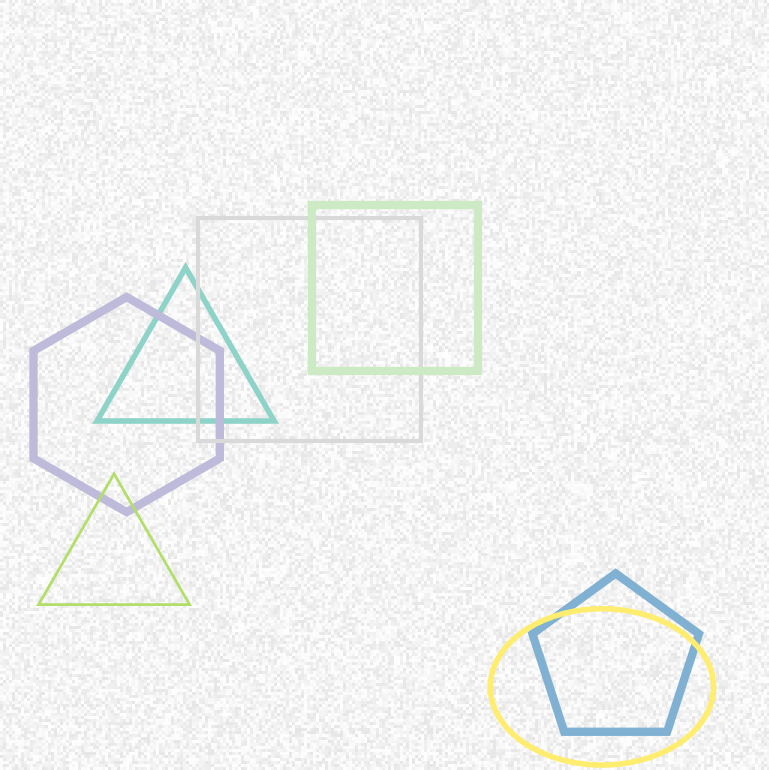[{"shape": "triangle", "thickness": 2, "radius": 0.66, "center": [0.241, 0.52]}, {"shape": "hexagon", "thickness": 3, "radius": 0.7, "center": [0.165, 0.475]}, {"shape": "pentagon", "thickness": 3, "radius": 0.57, "center": [0.8, 0.142]}, {"shape": "triangle", "thickness": 1, "radius": 0.57, "center": [0.148, 0.271]}, {"shape": "square", "thickness": 1.5, "radius": 0.72, "center": [0.402, 0.572]}, {"shape": "square", "thickness": 3, "radius": 0.54, "center": [0.513, 0.626]}, {"shape": "oval", "thickness": 2, "radius": 0.72, "center": [0.782, 0.108]}]